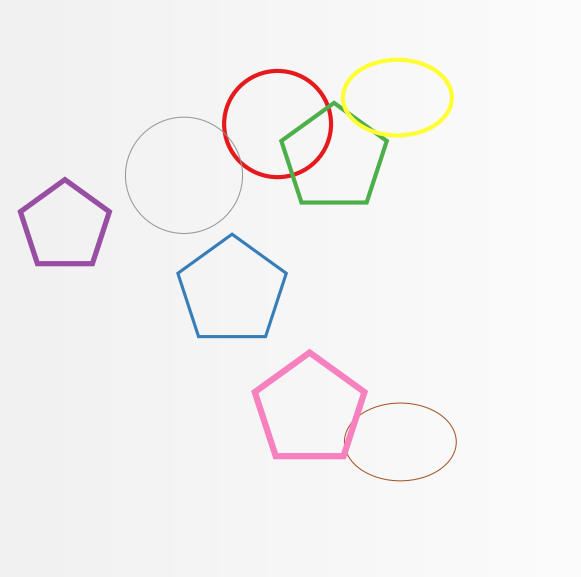[{"shape": "circle", "thickness": 2, "radius": 0.46, "center": [0.478, 0.784]}, {"shape": "pentagon", "thickness": 1.5, "radius": 0.49, "center": [0.399, 0.496]}, {"shape": "pentagon", "thickness": 2, "radius": 0.48, "center": [0.575, 0.726]}, {"shape": "pentagon", "thickness": 2.5, "radius": 0.4, "center": [0.112, 0.608]}, {"shape": "oval", "thickness": 2, "radius": 0.47, "center": [0.684, 0.83]}, {"shape": "oval", "thickness": 0.5, "radius": 0.48, "center": [0.689, 0.234]}, {"shape": "pentagon", "thickness": 3, "radius": 0.5, "center": [0.533, 0.289]}, {"shape": "circle", "thickness": 0.5, "radius": 0.5, "center": [0.317, 0.696]}]